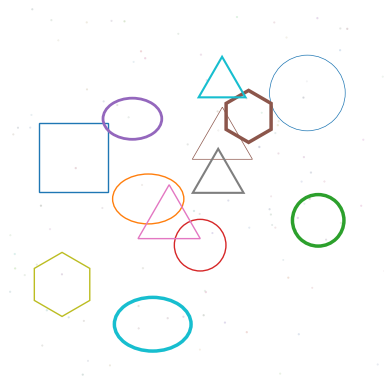[{"shape": "square", "thickness": 1, "radius": 0.45, "center": [0.19, 0.59]}, {"shape": "circle", "thickness": 0.5, "radius": 0.49, "center": [0.798, 0.758]}, {"shape": "oval", "thickness": 1, "radius": 0.46, "center": [0.385, 0.483]}, {"shape": "circle", "thickness": 2.5, "radius": 0.33, "center": [0.826, 0.428]}, {"shape": "circle", "thickness": 1, "radius": 0.34, "center": [0.52, 0.363]}, {"shape": "oval", "thickness": 2, "radius": 0.38, "center": [0.344, 0.692]}, {"shape": "hexagon", "thickness": 2.5, "radius": 0.34, "center": [0.646, 0.698]}, {"shape": "triangle", "thickness": 0.5, "radius": 0.45, "center": [0.578, 0.631]}, {"shape": "triangle", "thickness": 1, "radius": 0.47, "center": [0.439, 0.427]}, {"shape": "triangle", "thickness": 1.5, "radius": 0.38, "center": [0.567, 0.537]}, {"shape": "hexagon", "thickness": 1, "radius": 0.42, "center": [0.161, 0.261]}, {"shape": "triangle", "thickness": 1.5, "radius": 0.35, "center": [0.577, 0.782]}, {"shape": "oval", "thickness": 2.5, "radius": 0.5, "center": [0.397, 0.158]}]